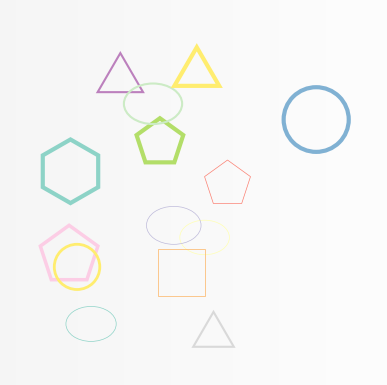[{"shape": "oval", "thickness": 0.5, "radius": 0.32, "center": [0.235, 0.159]}, {"shape": "hexagon", "thickness": 3, "radius": 0.41, "center": [0.182, 0.555]}, {"shape": "oval", "thickness": 0.5, "radius": 0.32, "center": [0.528, 0.383]}, {"shape": "oval", "thickness": 0.5, "radius": 0.35, "center": [0.448, 0.415]}, {"shape": "pentagon", "thickness": 0.5, "radius": 0.31, "center": [0.587, 0.522]}, {"shape": "circle", "thickness": 3, "radius": 0.42, "center": [0.816, 0.69]}, {"shape": "square", "thickness": 0.5, "radius": 0.3, "center": [0.469, 0.293]}, {"shape": "pentagon", "thickness": 3, "radius": 0.32, "center": [0.413, 0.63]}, {"shape": "pentagon", "thickness": 2.5, "radius": 0.39, "center": [0.178, 0.337]}, {"shape": "triangle", "thickness": 1.5, "radius": 0.3, "center": [0.551, 0.129]}, {"shape": "triangle", "thickness": 1.5, "radius": 0.34, "center": [0.311, 0.794]}, {"shape": "oval", "thickness": 1.5, "radius": 0.38, "center": [0.395, 0.73]}, {"shape": "circle", "thickness": 2, "radius": 0.29, "center": [0.199, 0.307]}, {"shape": "triangle", "thickness": 3, "radius": 0.33, "center": [0.508, 0.81]}]